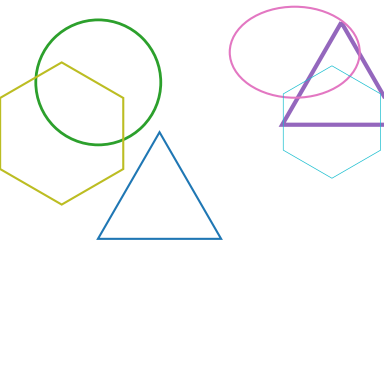[{"shape": "triangle", "thickness": 1.5, "radius": 0.92, "center": [0.414, 0.472]}, {"shape": "circle", "thickness": 2, "radius": 0.81, "center": [0.255, 0.786]}, {"shape": "triangle", "thickness": 3, "radius": 0.89, "center": [0.887, 0.765]}, {"shape": "oval", "thickness": 1.5, "radius": 0.84, "center": [0.766, 0.864]}, {"shape": "hexagon", "thickness": 1.5, "radius": 0.92, "center": [0.16, 0.653]}, {"shape": "hexagon", "thickness": 0.5, "radius": 0.73, "center": [0.862, 0.683]}]